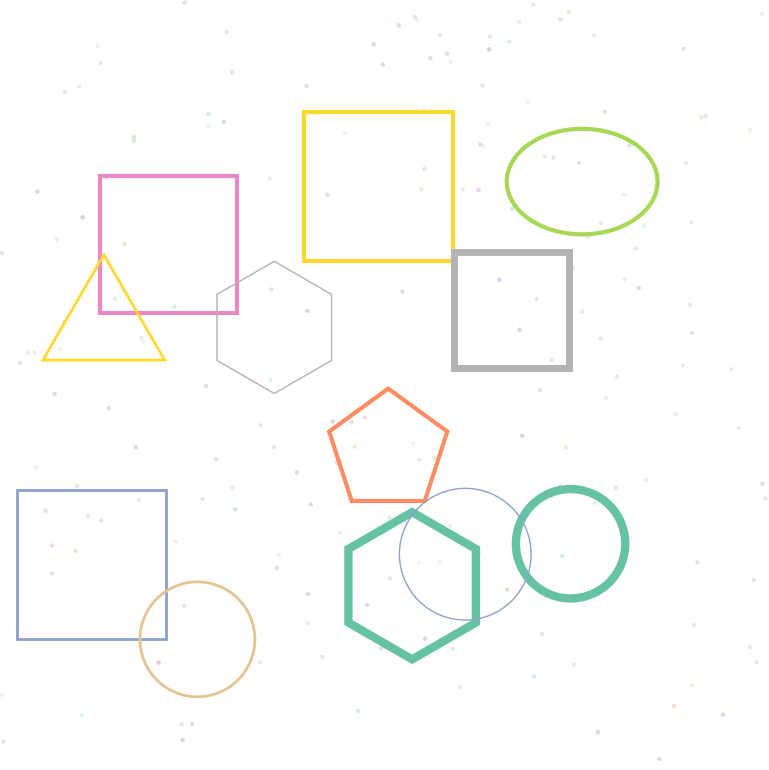[{"shape": "circle", "thickness": 3, "radius": 0.36, "center": [0.741, 0.294]}, {"shape": "hexagon", "thickness": 3, "radius": 0.48, "center": [0.535, 0.239]}, {"shape": "pentagon", "thickness": 1.5, "radius": 0.4, "center": [0.504, 0.415]}, {"shape": "square", "thickness": 1, "radius": 0.48, "center": [0.118, 0.267]}, {"shape": "circle", "thickness": 0.5, "radius": 0.43, "center": [0.604, 0.28]}, {"shape": "square", "thickness": 1.5, "radius": 0.44, "center": [0.219, 0.682]}, {"shape": "oval", "thickness": 1.5, "radius": 0.49, "center": [0.756, 0.764]}, {"shape": "square", "thickness": 1.5, "radius": 0.48, "center": [0.492, 0.758]}, {"shape": "triangle", "thickness": 1, "radius": 0.46, "center": [0.135, 0.578]}, {"shape": "circle", "thickness": 1, "radius": 0.37, "center": [0.256, 0.17]}, {"shape": "square", "thickness": 2.5, "radius": 0.37, "center": [0.665, 0.597]}, {"shape": "hexagon", "thickness": 0.5, "radius": 0.43, "center": [0.356, 0.575]}]